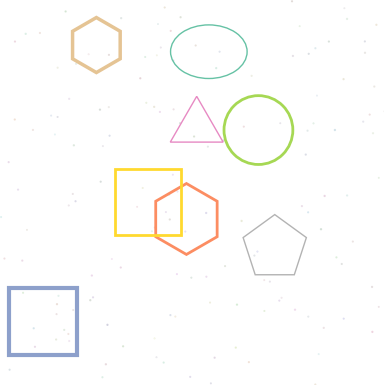[{"shape": "oval", "thickness": 1, "radius": 0.5, "center": [0.542, 0.866]}, {"shape": "hexagon", "thickness": 2, "radius": 0.46, "center": [0.484, 0.431]}, {"shape": "square", "thickness": 3, "radius": 0.44, "center": [0.113, 0.165]}, {"shape": "triangle", "thickness": 1, "radius": 0.4, "center": [0.511, 0.671]}, {"shape": "circle", "thickness": 2, "radius": 0.45, "center": [0.671, 0.662]}, {"shape": "square", "thickness": 2, "radius": 0.43, "center": [0.385, 0.475]}, {"shape": "hexagon", "thickness": 2.5, "radius": 0.36, "center": [0.25, 0.883]}, {"shape": "pentagon", "thickness": 1, "radius": 0.43, "center": [0.714, 0.356]}]